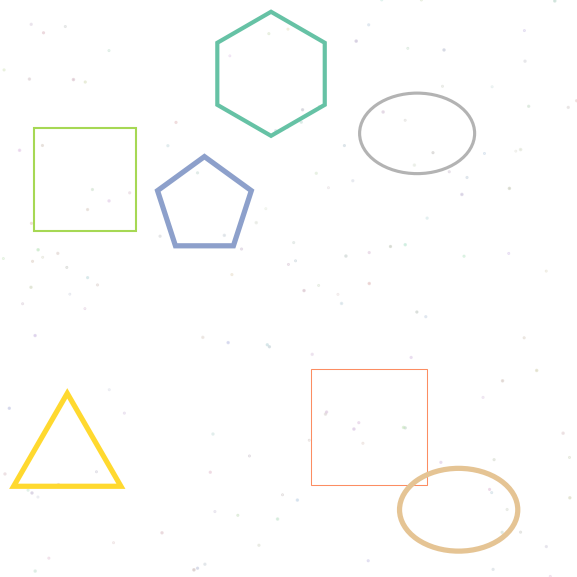[{"shape": "hexagon", "thickness": 2, "radius": 0.54, "center": [0.469, 0.871]}, {"shape": "square", "thickness": 0.5, "radius": 0.5, "center": [0.639, 0.26]}, {"shape": "pentagon", "thickness": 2.5, "radius": 0.43, "center": [0.354, 0.643]}, {"shape": "square", "thickness": 1, "radius": 0.44, "center": [0.147, 0.689]}, {"shape": "triangle", "thickness": 2.5, "radius": 0.54, "center": [0.116, 0.211]}, {"shape": "oval", "thickness": 2.5, "radius": 0.51, "center": [0.794, 0.116]}, {"shape": "oval", "thickness": 1.5, "radius": 0.5, "center": [0.722, 0.768]}]